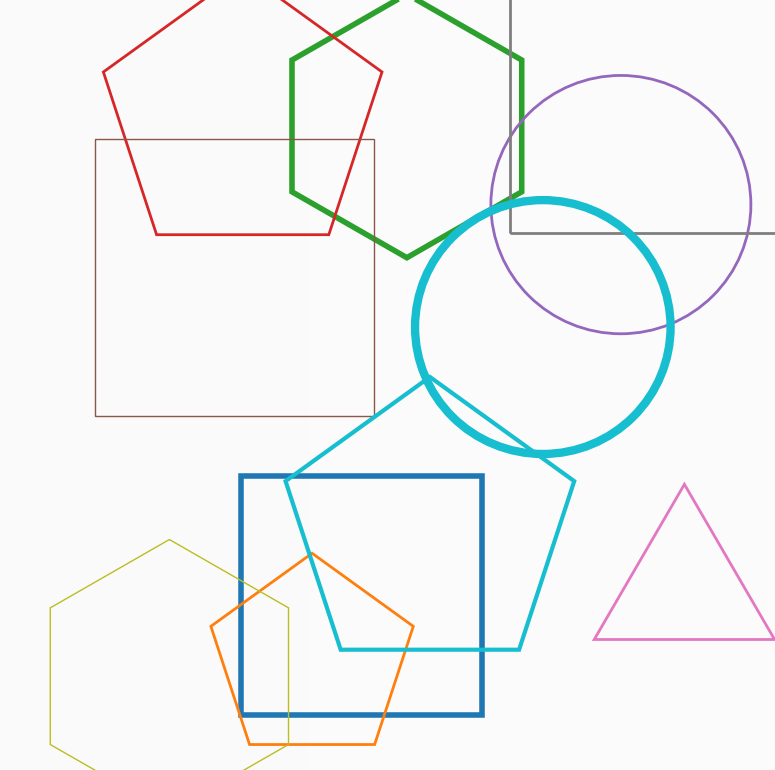[{"shape": "square", "thickness": 2, "radius": 0.78, "center": [0.467, 0.227]}, {"shape": "pentagon", "thickness": 1, "radius": 0.69, "center": [0.403, 0.144]}, {"shape": "hexagon", "thickness": 2, "radius": 0.86, "center": [0.525, 0.836]}, {"shape": "pentagon", "thickness": 1, "radius": 0.95, "center": [0.313, 0.848]}, {"shape": "circle", "thickness": 1, "radius": 0.84, "center": [0.801, 0.734]}, {"shape": "square", "thickness": 0.5, "radius": 0.9, "center": [0.302, 0.64]}, {"shape": "triangle", "thickness": 1, "radius": 0.67, "center": [0.883, 0.237]}, {"shape": "square", "thickness": 1, "radius": 0.9, "center": [0.838, 0.877]}, {"shape": "hexagon", "thickness": 0.5, "radius": 0.89, "center": [0.219, 0.122]}, {"shape": "pentagon", "thickness": 1.5, "radius": 0.98, "center": [0.555, 0.315]}, {"shape": "circle", "thickness": 3, "radius": 0.82, "center": [0.7, 0.575]}]